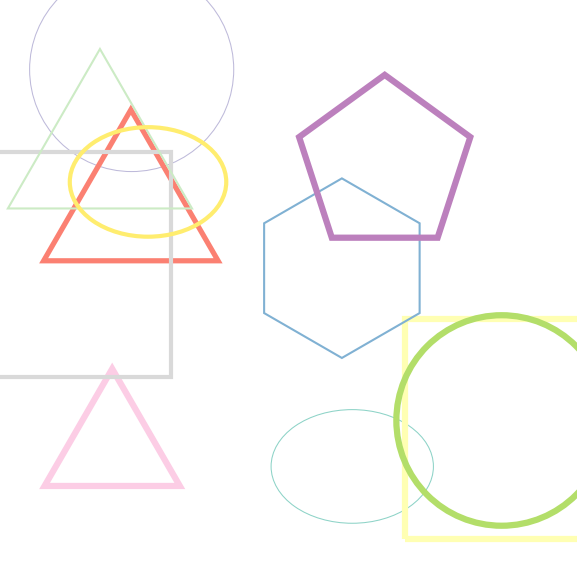[{"shape": "oval", "thickness": 0.5, "radius": 0.7, "center": [0.61, 0.191]}, {"shape": "square", "thickness": 3, "radius": 0.95, "center": [0.892, 0.256]}, {"shape": "circle", "thickness": 0.5, "radius": 0.88, "center": [0.228, 0.879]}, {"shape": "triangle", "thickness": 2.5, "radius": 0.87, "center": [0.227, 0.635]}, {"shape": "hexagon", "thickness": 1, "radius": 0.78, "center": [0.592, 0.535]}, {"shape": "circle", "thickness": 3, "radius": 0.91, "center": [0.869, 0.271]}, {"shape": "triangle", "thickness": 3, "radius": 0.68, "center": [0.194, 0.225]}, {"shape": "square", "thickness": 2, "radius": 0.98, "center": [0.101, 0.541]}, {"shape": "pentagon", "thickness": 3, "radius": 0.78, "center": [0.666, 0.714]}, {"shape": "triangle", "thickness": 1, "radius": 0.92, "center": [0.173, 0.73]}, {"shape": "oval", "thickness": 2, "radius": 0.68, "center": [0.256, 0.684]}]